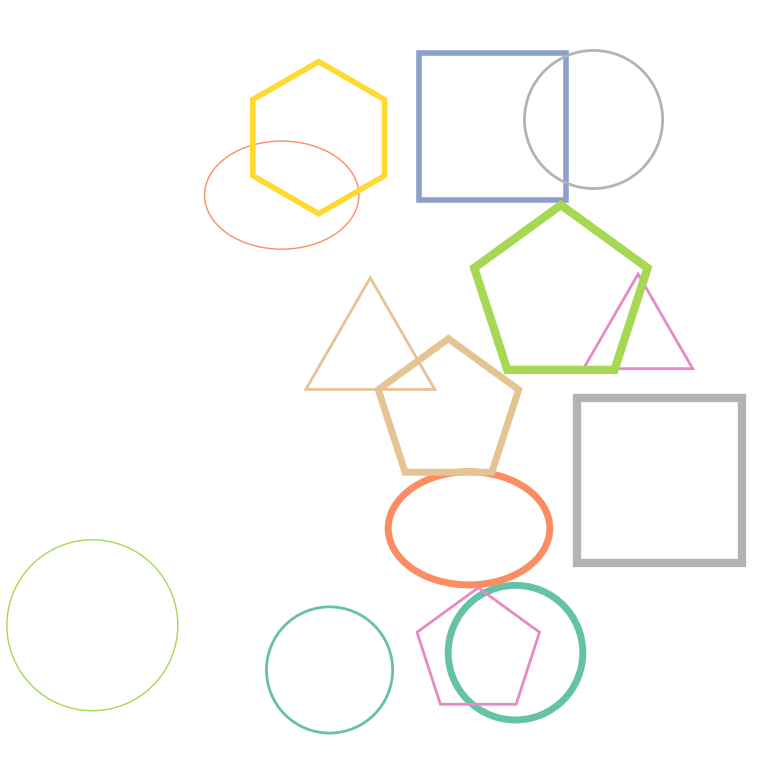[{"shape": "circle", "thickness": 1, "radius": 0.41, "center": [0.428, 0.13]}, {"shape": "circle", "thickness": 2.5, "radius": 0.44, "center": [0.669, 0.152]}, {"shape": "oval", "thickness": 0.5, "radius": 0.5, "center": [0.366, 0.747]}, {"shape": "oval", "thickness": 2.5, "radius": 0.52, "center": [0.609, 0.314]}, {"shape": "square", "thickness": 2, "radius": 0.48, "center": [0.639, 0.836]}, {"shape": "triangle", "thickness": 1, "radius": 0.41, "center": [0.829, 0.562]}, {"shape": "pentagon", "thickness": 1, "radius": 0.42, "center": [0.621, 0.153]}, {"shape": "pentagon", "thickness": 3, "radius": 0.59, "center": [0.728, 0.615]}, {"shape": "circle", "thickness": 0.5, "radius": 0.55, "center": [0.12, 0.188]}, {"shape": "hexagon", "thickness": 2, "radius": 0.49, "center": [0.414, 0.821]}, {"shape": "pentagon", "thickness": 2.5, "radius": 0.48, "center": [0.582, 0.464]}, {"shape": "triangle", "thickness": 1, "radius": 0.48, "center": [0.481, 0.543]}, {"shape": "square", "thickness": 3, "radius": 0.54, "center": [0.856, 0.376]}, {"shape": "circle", "thickness": 1, "radius": 0.45, "center": [0.771, 0.845]}]